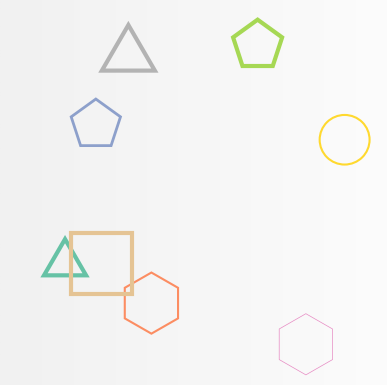[{"shape": "triangle", "thickness": 3, "radius": 0.31, "center": [0.168, 0.316]}, {"shape": "hexagon", "thickness": 1.5, "radius": 0.4, "center": [0.391, 0.213]}, {"shape": "pentagon", "thickness": 2, "radius": 0.33, "center": [0.247, 0.676]}, {"shape": "hexagon", "thickness": 0.5, "radius": 0.4, "center": [0.789, 0.106]}, {"shape": "pentagon", "thickness": 3, "radius": 0.33, "center": [0.665, 0.882]}, {"shape": "circle", "thickness": 1.5, "radius": 0.32, "center": [0.889, 0.637]}, {"shape": "square", "thickness": 3, "radius": 0.4, "center": [0.262, 0.316]}, {"shape": "triangle", "thickness": 3, "radius": 0.39, "center": [0.331, 0.856]}]